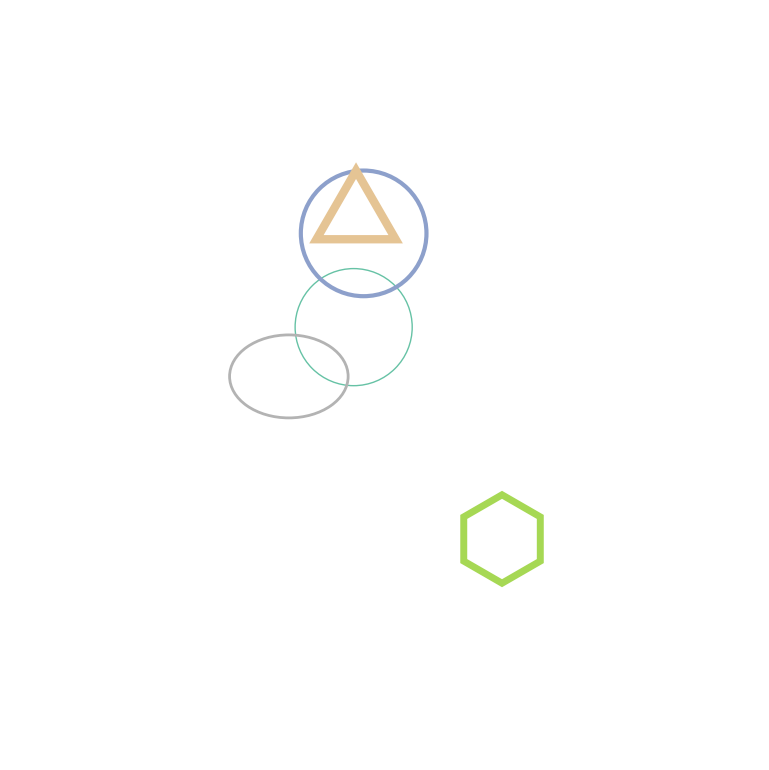[{"shape": "circle", "thickness": 0.5, "radius": 0.38, "center": [0.459, 0.575]}, {"shape": "circle", "thickness": 1.5, "radius": 0.41, "center": [0.472, 0.697]}, {"shape": "hexagon", "thickness": 2.5, "radius": 0.29, "center": [0.652, 0.3]}, {"shape": "triangle", "thickness": 3, "radius": 0.3, "center": [0.462, 0.719]}, {"shape": "oval", "thickness": 1, "radius": 0.38, "center": [0.375, 0.511]}]